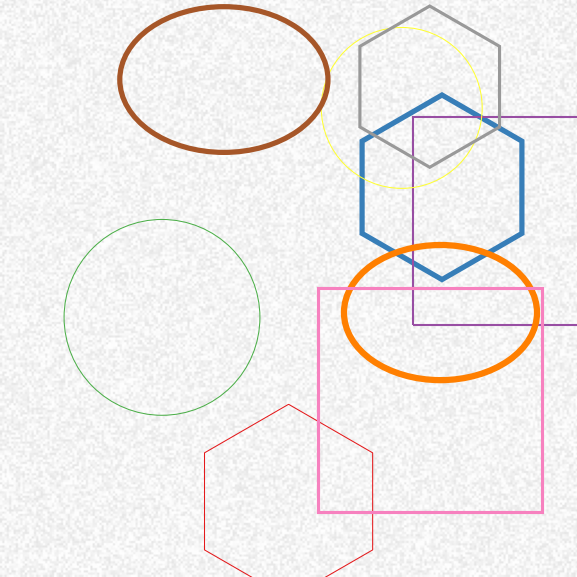[{"shape": "hexagon", "thickness": 0.5, "radius": 0.84, "center": [0.5, 0.131]}, {"shape": "hexagon", "thickness": 2.5, "radius": 0.8, "center": [0.765, 0.675]}, {"shape": "circle", "thickness": 0.5, "radius": 0.85, "center": [0.281, 0.45]}, {"shape": "square", "thickness": 1, "radius": 0.9, "center": [0.895, 0.617]}, {"shape": "oval", "thickness": 3, "radius": 0.84, "center": [0.763, 0.458]}, {"shape": "circle", "thickness": 0.5, "radius": 0.7, "center": [0.696, 0.812]}, {"shape": "oval", "thickness": 2.5, "radius": 0.9, "center": [0.388, 0.861]}, {"shape": "square", "thickness": 1.5, "radius": 0.97, "center": [0.745, 0.307]}, {"shape": "hexagon", "thickness": 1.5, "radius": 0.7, "center": [0.744, 0.849]}]